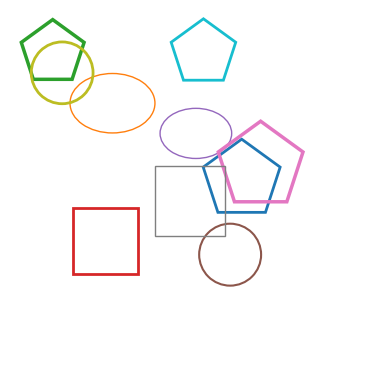[{"shape": "pentagon", "thickness": 2, "radius": 0.53, "center": [0.628, 0.533]}, {"shape": "oval", "thickness": 1, "radius": 0.55, "center": [0.292, 0.732]}, {"shape": "pentagon", "thickness": 2.5, "radius": 0.43, "center": [0.137, 0.863]}, {"shape": "square", "thickness": 2, "radius": 0.42, "center": [0.274, 0.374]}, {"shape": "oval", "thickness": 1, "radius": 0.47, "center": [0.509, 0.654]}, {"shape": "circle", "thickness": 1.5, "radius": 0.4, "center": [0.598, 0.339]}, {"shape": "pentagon", "thickness": 2.5, "radius": 0.58, "center": [0.677, 0.569]}, {"shape": "square", "thickness": 1, "radius": 0.45, "center": [0.493, 0.477]}, {"shape": "circle", "thickness": 2, "radius": 0.4, "center": [0.161, 0.811]}, {"shape": "pentagon", "thickness": 2, "radius": 0.44, "center": [0.528, 0.863]}]